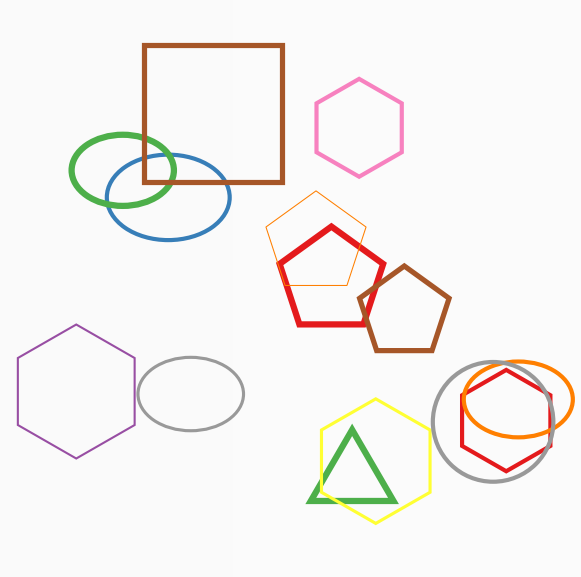[{"shape": "hexagon", "thickness": 2, "radius": 0.44, "center": [0.871, 0.271]}, {"shape": "pentagon", "thickness": 3, "radius": 0.47, "center": [0.57, 0.513]}, {"shape": "oval", "thickness": 2, "radius": 0.53, "center": [0.289, 0.657]}, {"shape": "oval", "thickness": 3, "radius": 0.44, "center": [0.211, 0.704]}, {"shape": "triangle", "thickness": 3, "radius": 0.41, "center": [0.606, 0.173]}, {"shape": "hexagon", "thickness": 1, "radius": 0.58, "center": [0.131, 0.321]}, {"shape": "pentagon", "thickness": 0.5, "radius": 0.45, "center": [0.544, 0.578]}, {"shape": "oval", "thickness": 2, "radius": 0.47, "center": [0.892, 0.307]}, {"shape": "hexagon", "thickness": 1.5, "radius": 0.54, "center": [0.646, 0.201]}, {"shape": "square", "thickness": 2.5, "radius": 0.6, "center": [0.367, 0.802]}, {"shape": "pentagon", "thickness": 2.5, "radius": 0.4, "center": [0.696, 0.458]}, {"shape": "hexagon", "thickness": 2, "radius": 0.42, "center": [0.618, 0.778]}, {"shape": "oval", "thickness": 1.5, "radius": 0.45, "center": [0.328, 0.317]}, {"shape": "circle", "thickness": 2, "radius": 0.52, "center": [0.848, 0.269]}]